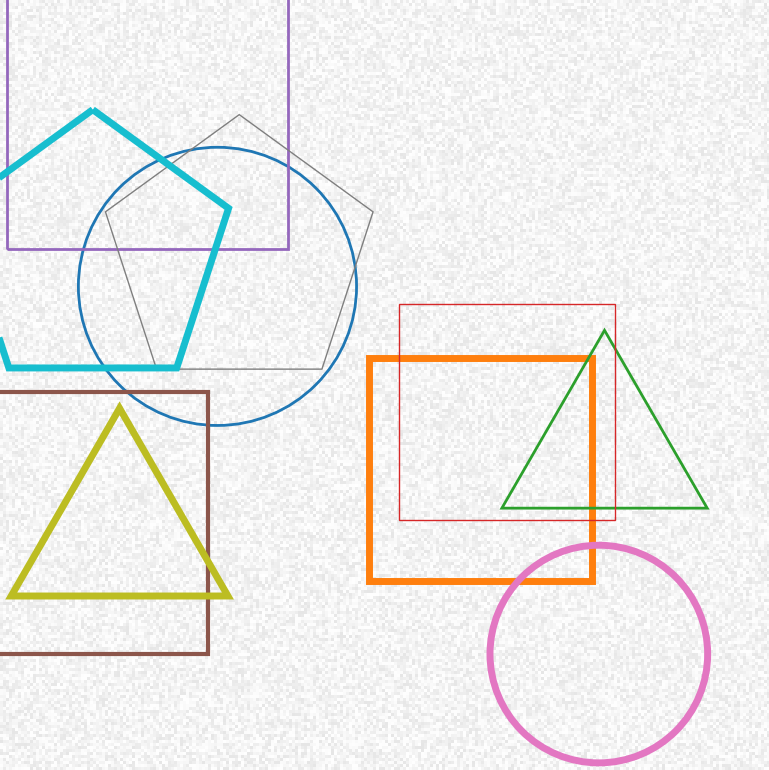[{"shape": "circle", "thickness": 1, "radius": 0.9, "center": [0.282, 0.628]}, {"shape": "square", "thickness": 2.5, "radius": 0.72, "center": [0.624, 0.39]}, {"shape": "triangle", "thickness": 1, "radius": 0.77, "center": [0.785, 0.417]}, {"shape": "square", "thickness": 0.5, "radius": 0.7, "center": [0.659, 0.465]}, {"shape": "square", "thickness": 1, "radius": 0.91, "center": [0.191, 0.86]}, {"shape": "square", "thickness": 1.5, "radius": 0.85, "center": [0.1, 0.321]}, {"shape": "circle", "thickness": 2.5, "radius": 0.71, "center": [0.778, 0.151]}, {"shape": "pentagon", "thickness": 0.5, "radius": 0.91, "center": [0.311, 0.668]}, {"shape": "triangle", "thickness": 2.5, "radius": 0.81, "center": [0.155, 0.307]}, {"shape": "pentagon", "thickness": 2.5, "radius": 0.93, "center": [0.12, 0.672]}]